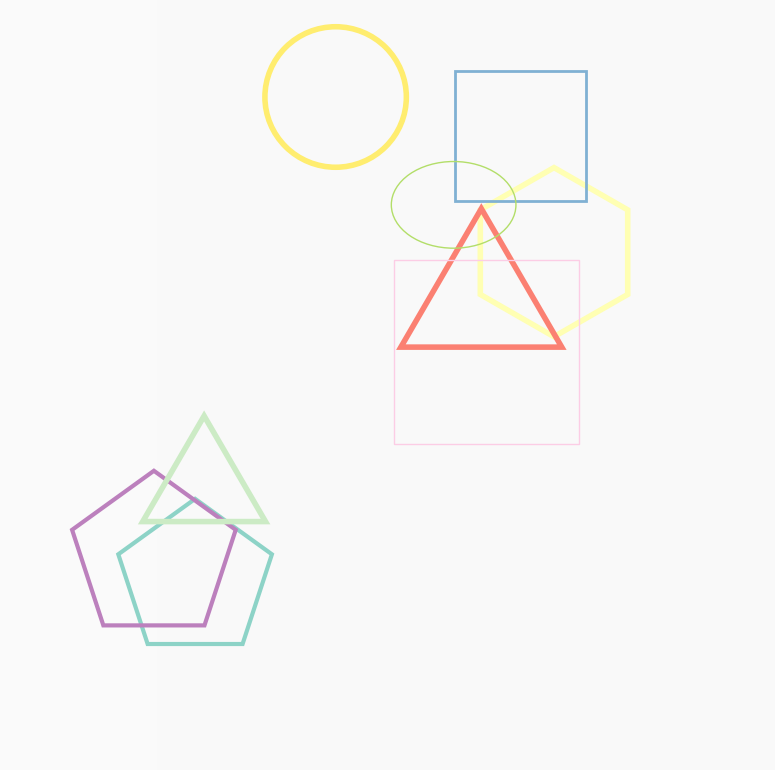[{"shape": "pentagon", "thickness": 1.5, "radius": 0.52, "center": [0.252, 0.248]}, {"shape": "hexagon", "thickness": 2, "radius": 0.55, "center": [0.715, 0.673]}, {"shape": "triangle", "thickness": 2, "radius": 0.6, "center": [0.621, 0.609]}, {"shape": "square", "thickness": 1, "radius": 0.42, "center": [0.672, 0.823]}, {"shape": "oval", "thickness": 0.5, "radius": 0.4, "center": [0.585, 0.734]}, {"shape": "square", "thickness": 0.5, "radius": 0.6, "center": [0.628, 0.543]}, {"shape": "pentagon", "thickness": 1.5, "radius": 0.55, "center": [0.199, 0.278]}, {"shape": "triangle", "thickness": 2, "radius": 0.46, "center": [0.263, 0.368]}, {"shape": "circle", "thickness": 2, "radius": 0.46, "center": [0.433, 0.874]}]